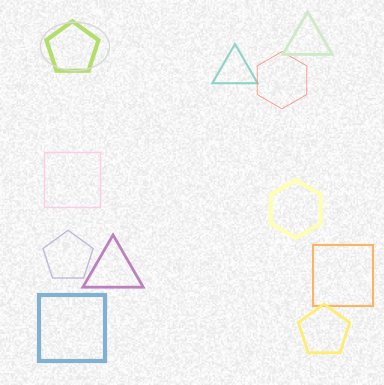[{"shape": "triangle", "thickness": 1.5, "radius": 0.34, "center": [0.61, 0.818]}, {"shape": "hexagon", "thickness": 3, "radius": 0.37, "center": [0.768, 0.457]}, {"shape": "pentagon", "thickness": 1, "radius": 0.34, "center": [0.177, 0.333]}, {"shape": "hexagon", "thickness": 0.5, "radius": 0.37, "center": [0.732, 0.792]}, {"shape": "square", "thickness": 3, "radius": 0.43, "center": [0.186, 0.148]}, {"shape": "square", "thickness": 1.5, "radius": 0.39, "center": [0.89, 0.284]}, {"shape": "pentagon", "thickness": 3, "radius": 0.36, "center": [0.188, 0.874]}, {"shape": "square", "thickness": 1, "radius": 0.36, "center": [0.187, 0.534]}, {"shape": "oval", "thickness": 1, "radius": 0.45, "center": [0.195, 0.879]}, {"shape": "triangle", "thickness": 2, "radius": 0.45, "center": [0.294, 0.299]}, {"shape": "triangle", "thickness": 2, "radius": 0.37, "center": [0.799, 0.896]}, {"shape": "pentagon", "thickness": 2, "radius": 0.35, "center": [0.842, 0.14]}]